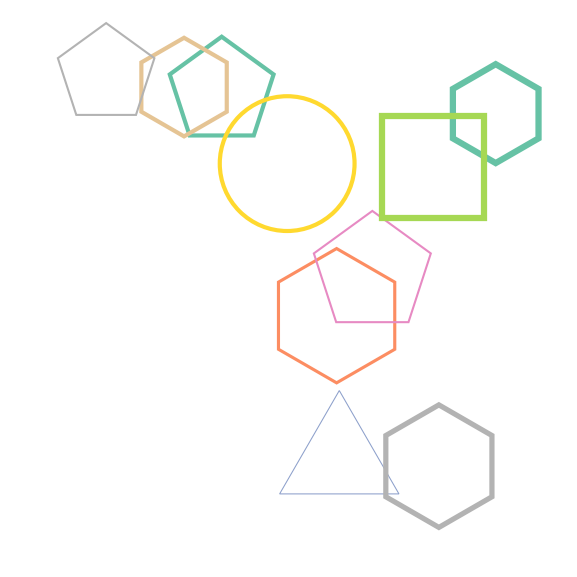[{"shape": "pentagon", "thickness": 2, "radius": 0.47, "center": [0.384, 0.841]}, {"shape": "hexagon", "thickness": 3, "radius": 0.43, "center": [0.858, 0.802]}, {"shape": "hexagon", "thickness": 1.5, "radius": 0.58, "center": [0.583, 0.452]}, {"shape": "triangle", "thickness": 0.5, "radius": 0.6, "center": [0.588, 0.204]}, {"shape": "pentagon", "thickness": 1, "radius": 0.53, "center": [0.645, 0.527]}, {"shape": "square", "thickness": 3, "radius": 0.44, "center": [0.75, 0.71]}, {"shape": "circle", "thickness": 2, "radius": 0.58, "center": [0.497, 0.716]}, {"shape": "hexagon", "thickness": 2, "radius": 0.43, "center": [0.319, 0.848]}, {"shape": "hexagon", "thickness": 2.5, "radius": 0.53, "center": [0.76, 0.192]}, {"shape": "pentagon", "thickness": 1, "radius": 0.44, "center": [0.184, 0.871]}]